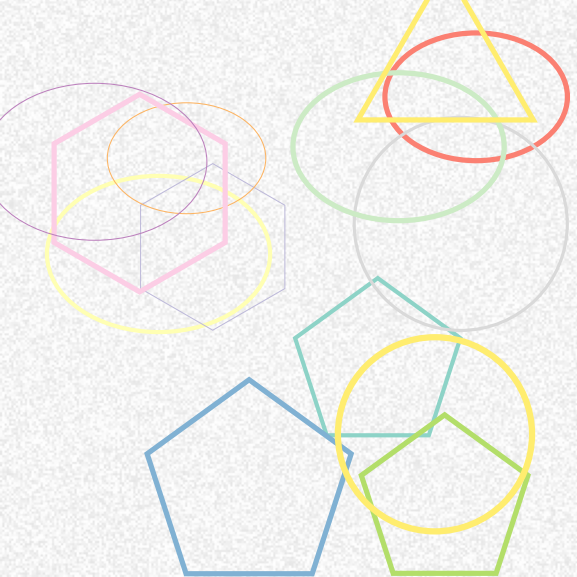[{"shape": "pentagon", "thickness": 2, "radius": 0.75, "center": [0.654, 0.367]}, {"shape": "oval", "thickness": 2, "radius": 0.97, "center": [0.275, 0.559]}, {"shape": "hexagon", "thickness": 0.5, "radius": 0.72, "center": [0.368, 0.572]}, {"shape": "oval", "thickness": 2.5, "radius": 0.79, "center": [0.825, 0.831]}, {"shape": "pentagon", "thickness": 2.5, "radius": 0.93, "center": [0.431, 0.156]}, {"shape": "oval", "thickness": 0.5, "radius": 0.69, "center": [0.323, 0.725]}, {"shape": "pentagon", "thickness": 2.5, "radius": 0.76, "center": [0.77, 0.129]}, {"shape": "hexagon", "thickness": 2.5, "radius": 0.85, "center": [0.242, 0.665]}, {"shape": "circle", "thickness": 1.5, "radius": 0.92, "center": [0.798, 0.611]}, {"shape": "oval", "thickness": 0.5, "radius": 0.97, "center": [0.164, 0.719]}, {"shape": "oval", "thickness": 2.5, "radius": 0.91, "center": [0.69, 0.745]}, {"shape": "circle", "thickness": 3, "radius": 0.84, "center": [0.753, 0.247]}, {"shape": "triangle", "thickness": 2.5, "radius": 0.88, "center": [0.772, 0.879]}]